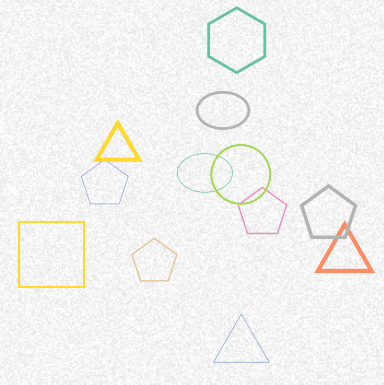[{"shape": "hexagon", "thickness": 2, "radius": 0.42, "center": [0.615, 0.896]}, {"shape": "oval", "thickness": 0.5, "radius": 0.36, "center": [0.532, 0.551]}, {"shape": "triangle", "thickness": 3, "radius": 0.4, "center": [0.895, 0.337]}, {"shape": "triangle", "thickness": 0.5, "radius": 0.42, "center": [0.627, 0.101]}, {"shape": "pentagon", "thickness": 0.5, "radius": 0.32, "center": [0.272, 0.522]}, {"shape": "pentagon", "thickness": 1, "radius": 0.33, "center": [0.682, 0.447]}, {"shape": "circle", "thickness": 1.5, "radius": 0.38, "center": [0.625, 0.547]}, {"shape": "triangle", "thickness": 3, "radius": 0.32, "center": [0.306, 0.617]}, {"shape": "square", "thickness": 1.5, "radius": 0.42, "center": [0.134, 0.339]}, {"shape": "pentagon", "thickness": 1, "radius": 0.31, "center": [0.401, 0.32]}, {"shape": "oval", "thickness": 2, "radius": 0.34, "center": [0.579, 0.713]}, {"shape": "pentagon", "thickness": 2.5, "radius": 0.37, "center": [0.853, 0.443]}]